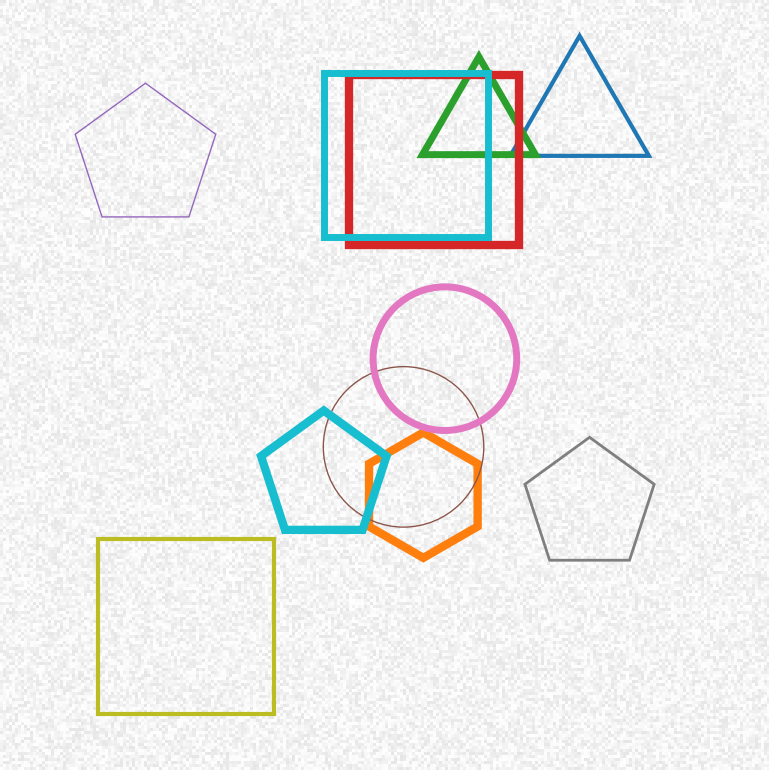[{"shape": "triangle", "thickness": 1.5, "radius": 0.52, "center": [0.753, 0.85]}, {"shape": "hexagon", "thickness": 3, "radius": 0.41, "center": [0.55, 0.357]}, {"shape": "triangle", "thickness": 2.5, "radius": 0.42, "center": [0.622, 0.841]}, {"shape": "square", "thickness": 3, "radius": 0.55, "center": [0.564, 0.792]}, {"shape": "pentagon", "thickness": 0.5, "radius": 0.48, "center": [0.189, 0.796]}, {"shape": "circle", "thickness": 0.5, "radius": 0.52, "center": [0.524, 0.42]}, {"shape": "circle", "thickness": 2.5, "radius": 0.47, "center": [0.578, 0.534]}, {"shape": "pentagon", "thickness": 1, "radius": 0.44, "center": [0.766, 0.344]}, {"shape": "square", "thickness": 1.5, "radius": 0.57, "center": [0.242, 0.186]}, {"shape": "pentagon", "thickness": 3, "radius": 0.43, "center": [0.42, 0.381]}, {"shape": "square", "thickness": 2.5, "radius": 0.53, "center": [0.527, 0.799]}]